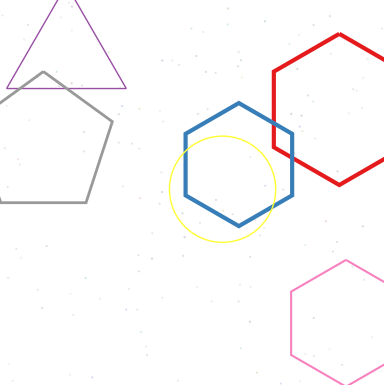[{"shape": "hexagon", "thickness": 3, "radius": 0.98, "center": [0.881, 0.716]}, {"shape": "hexagon", "thickness": 3, "radius": 0.8, "center": [0.62, 0.572]}, {"shape": "triangle", "thickness": 1, "radius": 0.9, "center": [0.173, 0.86]}, {"shape": "circle", "thickness": 1, "radius": 0.69, "center": [0.578, 0.508]}, {"shape": "hexagon", "thickness": 1.5, "radius": 0.82, "center": [0.899, 0.16]}, {"shape": "pentagon", "thickness": 2, "radius": 0.94, "center": [0.113, 0.626]}]